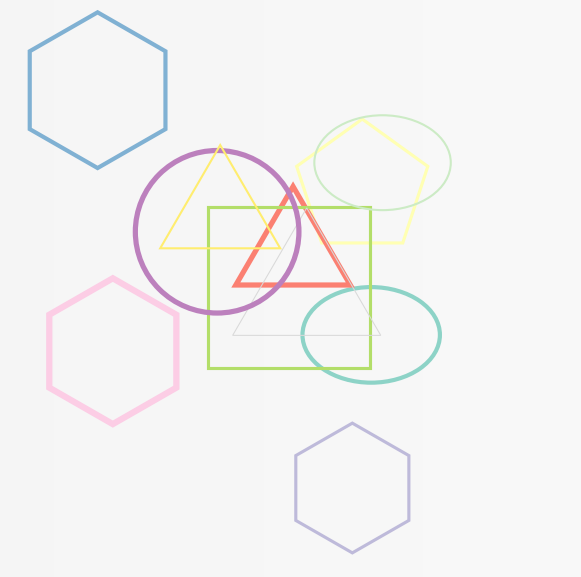[{"shape": "oval", "thickness": 2, "radius": 0.59, "center": [0.639, 0.419]}, {"shape": "pentagon", "thickness": 1.5, "radius": 0.59, "center": [0.623, 0.674]}, {"shape": "hexagon", "thickness": 1.5, "radius": 0.56, "center": [0.606, 0.154]}, {"shape": "triangle", "thickness": 2.5, "radius": 0.57, "center": [0.504, 0.562]}, {"shape": "hexagon", "thickness": 2, "radius": 0.67, "center": [0.168, 0.843]}, {"shape": "square", "thickness": 1.5, "radius": 0.7, "center": [0.497, 0.502]}, {"shape": "hexagon", "thickness": 3, "radius": 0.63, "center": [0.194, 0.391]}, {"shape": "triangle", "thickness": 0.5, "radius": 0.74, "center": [0.528, 0.492]}, {"shape": "circle", "thickness": 2.5, "radius": 0.7, "center": [0.374, 0.598]}, {"shape": "oval", "thickness": 1, "radius": 0.59, "center": [0.658, 0.717]}, {"shape": "triangle", "thickness": 1, "radius": 0.6, "center": [0.379, 0.629]}]